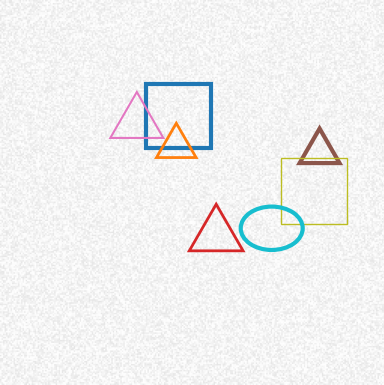[{"shape": "square", "thickness": 3, "radius": 0.42, "center": [0.463, 0.698]}, {"shape": "triangle", "thickness": 2, "radius": 0.3, "center": [0.458, 0.62]}, {"shape": "triangle", "thickness": 2, "radius": 0.4, "center": [0.562, 0.389]}, {"shape": "triangle", "thickness": 3, "radius": 0.3, "center": [0.83, 0.606]}, {"shape": "triangle", "thickness": 1.5, "radius": 0.4, "center": [0.355, 0.681]}, {"shape": "square", "thickness": 1, "radius": 0.43, "center": [0.816, 0.503]}, {"shape": "oval", "thickness": 3, "radius": 0.4, "center": [0.706, 0.407]}]